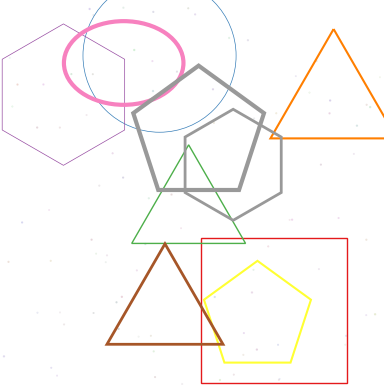[{"shape": "square", "thickness": 1, "radius": 0.95, "center": [0.712, 0.193]}, {"shape": "circle", "thickness": 0.5, "radius": 0.99, "center": [0.414, 0.855]}, {"shape": "triangle", "thickness": 1, "radius": 0.85, "center": [0.49, 0.453]}, {"shape": "hexagon", "thickness": 0.5, "radius": 0.92, "center": [0.165, 0.754]}, {"shape": "triangle", "thickness": 1.5, "radius": 0.95, "center": [0.867, 0.735]}, {"shape": "pentagon", "thickness": 1.5, "radius": 0.73, "center": [0.669, 0.176]}, {"shape": "triangle", "thickness": 2, "radius": 0.87, "center": [0.428, 0.193]}, {"shape": "oval", "thickness": 3, "radius": 0.78, "center": [0.321, 0.836]}, {"shape": "pentagon", "thickness": 3, "radius": 0.89, "center": [0.516, 0.651]}, {"shape": "hexagon", "thickness": 2, "radius": 0.72, "center": [0.606, 0.572]}]